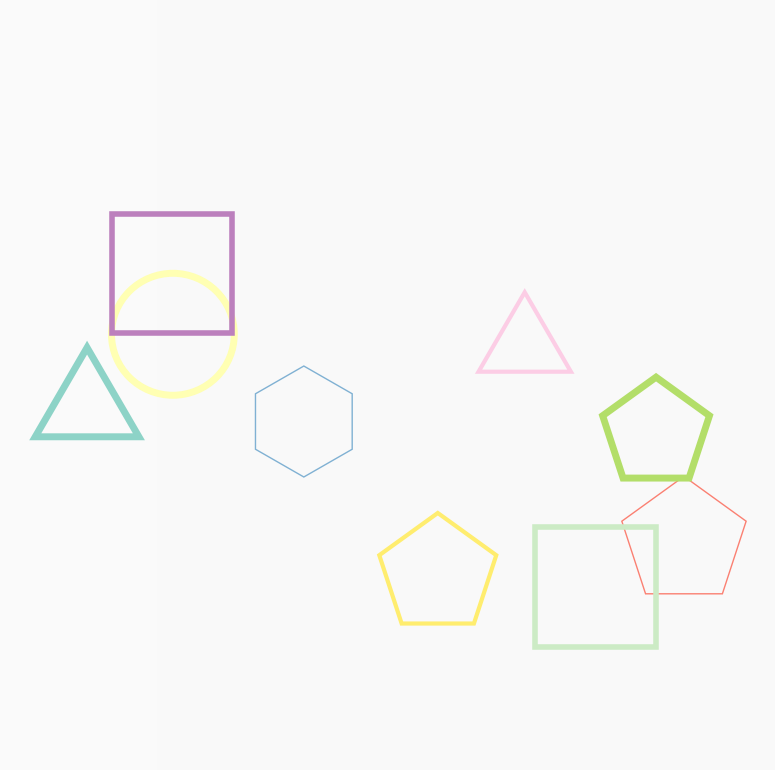[{"shape": "triangle", "thickness": 2.5, "radius": 0.39, "center": [0.112, 0.471]}, {"shape": "circle", "thickness": 2.5, "radius": 0.4, "center": [0.223, 0.566]}, {"shape": "pentagon", "thickness": 0.5, "radius": 0.42, "center": [0.883, 0.297]}, {"shape": "hexagon", "thickness": 0.5, "radius": 0.36, "center": [0.392, 0.453]}, {"shape": "pentagon", "thickness": 2.5, "radius": 0.36, "center": [0.847, 0.438]}, {"shape": "triangle", "thickness": 1.5, "radius": 0.34, "center": [0.677, 0.552]}, {"shape": "square", "thickness": 2, "radius": 0.39, "center": [0.222, 0.644]}, {"shape": "square", "thickness": 2, "radius": 0.39, "center": [0.768, 0.238]}, {"shape": "pentagon", "thickness": 1.5, "radius": 0.4, "center": [0.565, 0.254]}]